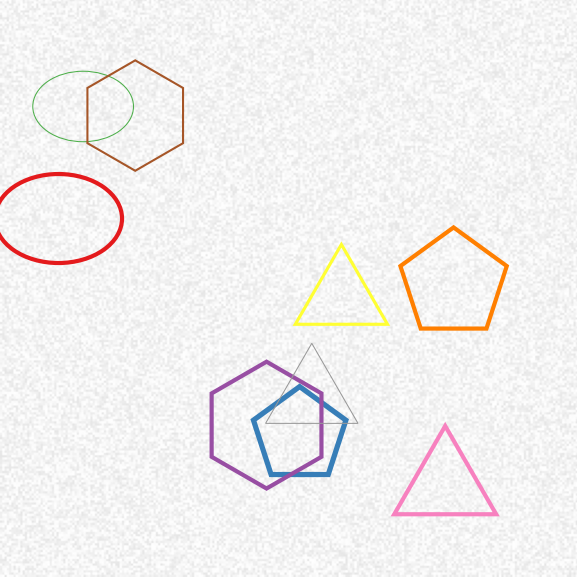[{"shape": "oval", "thickness": 2, "radius": 0.55, "center": [0.101, 0.621]}, {"shape": "pentagon", "thickness": 2.5, "radius": 0.42, "center": [0.519, 0.246]}, {"shape": "oval", "thickness": 0.5, "radius": 0.44, "center": [0.144, 0.815]}, {"shape": "hexagon", "thickness": 2, "radius": 0.55, "center": [0.462, 0.263]}, {"shape": "pentagon", "thickness": 2, "radius": 0.48, "center": [0.785, 0.509]}, {"shape": "triangle", "thickness": 1.5, "radius": 0.46, "center": [0.591, 0.484]}, {"shape": "hexagon", "thickness": 1, "radius": 0.48, "center": [0.234, 0.799]}, {"shape": "triangle", "thickness": 2, "radius": 0.51, "center": [0.771, 0.16]}, {"shape": "triangle", "thickness": 0.5, "radius": 0.46, "center": [0.54, 0.312]}]